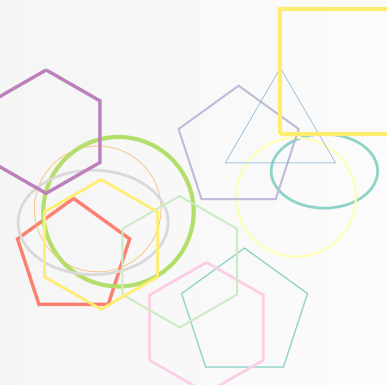[{"shape": "oval", "thickness": 2, "radius": 0.69, "center": [0.837, 0.556]}, {"shape": "pentagon", "thickness": 1, "radius": 0.85, "center": [0.631, 0.185]}, {"shape": "circle", "thickness": 1.5, "radius": 0.77, "center": [0.764, 0.488]}, {"shape": "pentagon", "thickness": 1.5, "radius": 0.81, "center": [0.616, 0.615]}, {"shape": "pentagon", "thickness": 2.5, "radius": 0.76, "center": [0.19, 0.333]}, {"shape": "triangle", "thickness": 0.5, "radius": 0.82, "center": [0.724, 0.659]}, {"shape": "circle", "thickness": 0.5, "radius": 0.82, "center": [0.252, 0.457]}, {"shape": "circle", "thickness": 3, "radius": 0.97, "center": [0.306, 0.45]}, {"shape": "hexagon", "thickness": 2, "radius": 0.85, "center": [0.533, 0.149]}, {"shape": "oval", "thickness": 2, "radius": 0.97, "center": [0.24, 0.422]}, {"shape": "hexagon", "thickness": 2.5, "radius": 0.8, "center": [0.119, 0.658]}, {"shape": "hexagon", "thickness": 1.5, "radius": 0.85, "center": [0.464, 0.32]}, {"shape": "hexagon", "thickness": 2, "radius": 0.84, "center": [0.261, 0.365]}, {"shape": "square", "thickness": 3, "radius": 0.81, "center": [0.884, 0.814]}]